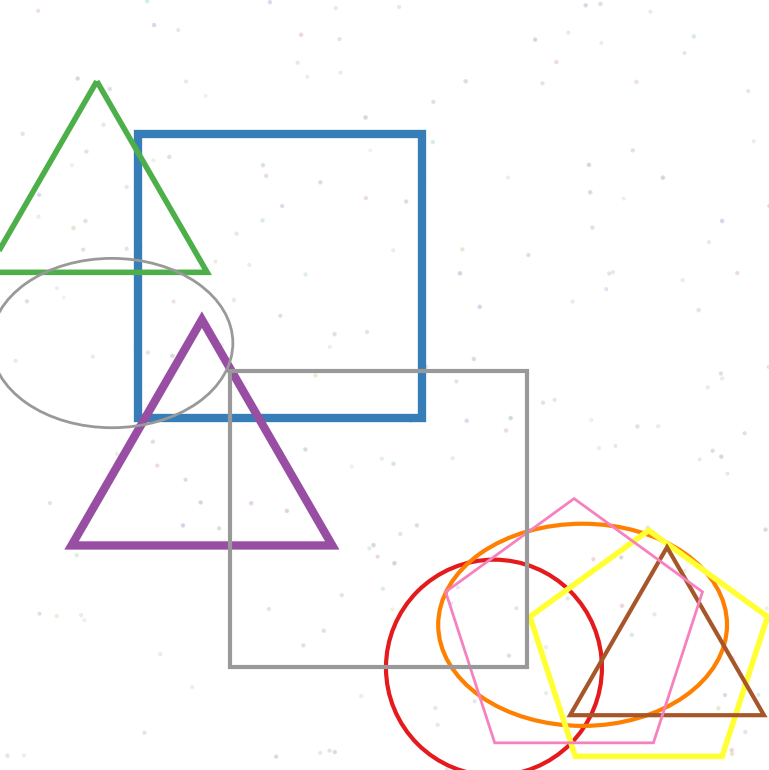[{"shape": "circle", "thickness": 1.5, "radius": 0.7, "center": [0.641, 0.133]}, {"shape": "square", "thickness": 3, "radius": 0.92, "center": [0.363, 0.641]}, {"shape": "triangle", "thickness": 2, "radius": 0.83, "center": [0.126, 0.729]}, {"shape": "triangle", "thickness": 3, "radius": 0.98, "center": [0.262, 0.389]}, {"shape": "oval", "thickness": 1.5, "radius": 0.94, "center": [0.757, 0.189]}, {"shape": "pentagon", "thickness": 2, "radius": 0.81, "center": [0.842, 0.149]}, {"shape": "triangle", "thickness": 1.5, "radius": 0.73, "center": [0.866, 0.144]}, {"shape": "pentagon", "thickness": 1, "radius": 0.88, "center": [0.746, 0.177]}, {"shape": "oval", "thickness": 1, "radius": 0.79, "center": [0.145, 0.554]}, {"shape": "square", "thickness": 1.5, "radius": 0.96, "center": [0.491, 0.326]}]